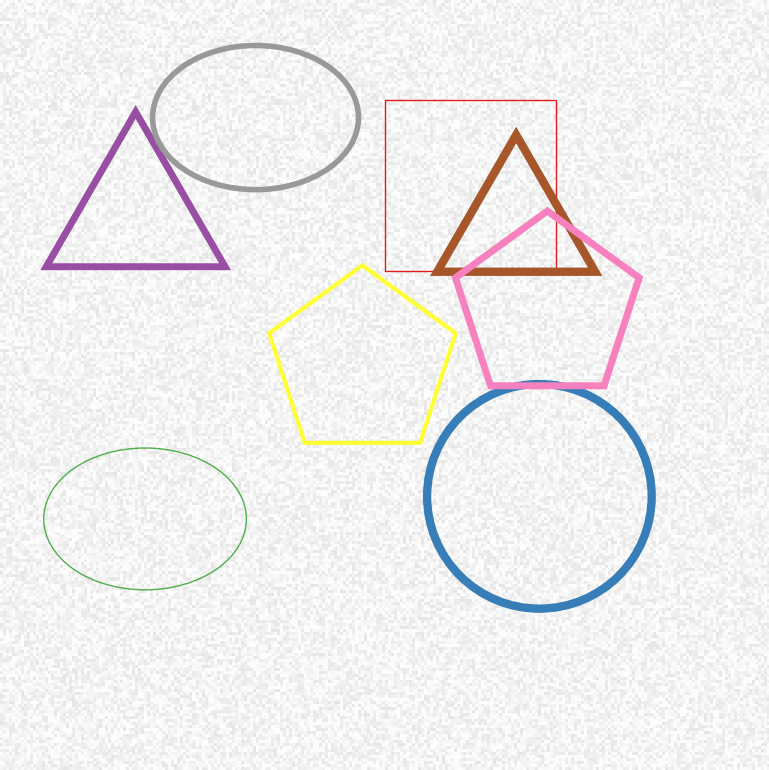[{"shape": "square", "thickness": 0.5, "radius": 0.56, "center": [0.611, 0.759]}, {"shape": "circle", "thickness": 3, "radius": 0.73, "center": [0.701, 0.355]}, {"shape": "oval", "thickness": 0.5, "radius": 0.66, "center": [0.188, 0.326]}, {"shape": "triangle", "thickness": 2.5, "radius": 0.67, "center": [0.176, 0.721]}, {"shape": "pentagon", "thickness": 1.5, "radius": 0.64, "center": [0.471, 0.528]}, {"shape": "triangle", "thickness": 3, "radius": 0.59, "center": [0.67, 0.706]}, {"shape": "pentagon", "thickness": 2.5, "radius": 0.63, "center": [0.711, 0.6]}, {"shape": "oval", "thickness": 2, "radius": 0.67, "center": [0.332, 0.847]}]